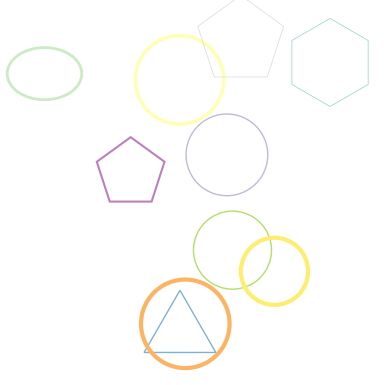[{"shape": "hexagon", "thickness": 0.5, "radius": 0.57, "center": [0.857, 0.838]}, {"shape": "circle", "thickness": 2.5, "radius": 0.57, "center": [0.466, 0.793]}, {"shape": "circle", "thickness": 1, "radius": 0.53, "center": [0.589, 0.598]}, {"shape": "triangle", "thickness": 1, "radius": 0.54, "center": [0.467, 0.138]}, {"shape": "circle", "thickness": 3, "radius": 0.57, "center": [0.481, 0.159]}, {"shape": "circle", "thickness": 1, "radius": 0.51, "center": [0.604, 0.35]}, {"shape": "pentagon", "thickness": 0.5, "radius": 0.59, "center": [0.625, 0.895]}, {"shape": "pentagon", "thickness": 1.5, "radius": 0.46, "center": [0.339, 0.551]}, {"shape": "oval", "thickness": 2, "radius": 0.48, "center": [0.116, 0.809]}, {"shape": "circle", "thickness": 3, "radius": 0.44, "center": [0.713, 0.295]}]